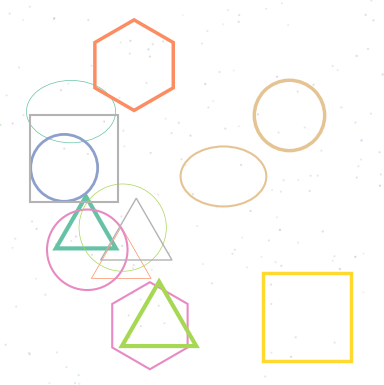[{"shape": "oval", "thickness": 0.5, "radius": 0.58, "center": [0.184, 0.71]}, {"shape": "triangle", "thickness": 3, "radius": 0.45, "center": [0.223, 0.4]}, {"shape": "triangle", "thickness": 0.5, "radius": 0.45, "center": [0.315, 0.321]}, {"shape": "hexagon", "thickness": 2.5, "radius": 0.59, "center": [0.348, 0.831]}, {"shape": "circle", "thickness": 2, "radius": 0.43, "center": [0.167, 0.564]}, {"shape": "hexagon", "thickness": 1.5, "radius": 0.57, "center": [0.389, 0.154]}, {"shape": "circle", "thickness": 1.5, "radius": 0.52, "center": [0.227, 0.351]}, {"shape": "triangle", "thickness": 3, "radius": 0.56, "center": [0.413, 0.157]}, {"shape": "circle", "thickness": 0.5, "radius": 0.57, "center": [0.319, 0.409]}, {"shape": "square", "thickness": 2.5, "radius": 0.57, "center": [0.797, 0.177]}, {"shape": "circle", "thickness": 2.5, "radius": 0.46, "center": [0.752, 0.7]}, {"shape": "oval", "thickness": 1.5, "radius": 0.56, "center": [0.58, 0.542]}, {"shape": "triangle", "thickness": 1, "radius": 0.54, "center": [0.354, 0.378]}, {"shape": "square", "thickness": 1.5, "radius": 0.57, "center": [0.192, 0.589]}]